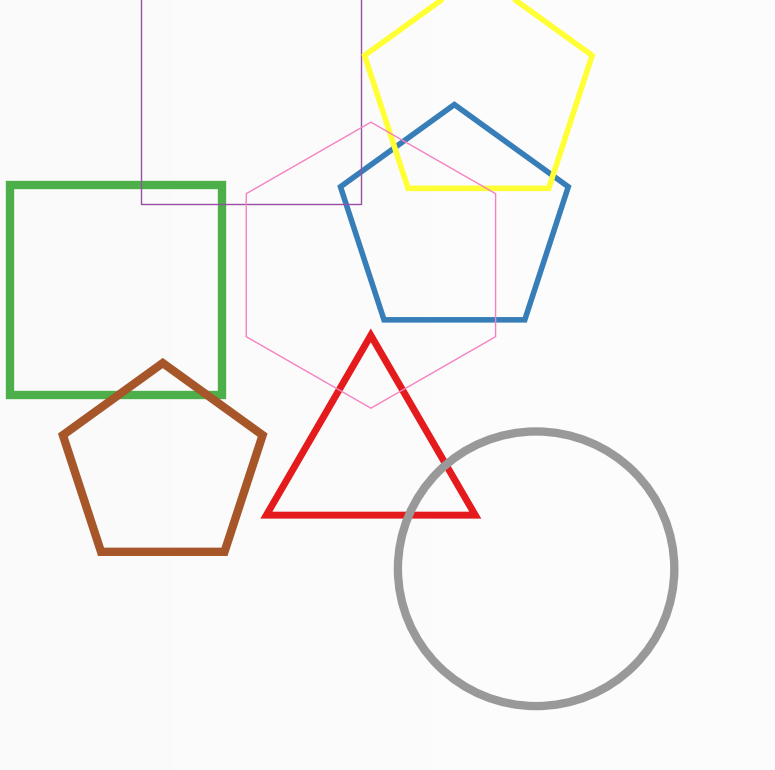[{"shape": "triangle", "thickness": 2.5, "radius": 0.78, "center": [0.478, 0.409]}, {"shape": "pentagon", "thickness": 2, "radius": 0.77, "center": [0.586, 0.71]}, {"shape": "square", "thickness": 3, "radius": 0.68, "center": [0.149, 0.624]}, {"shape": "square", "thickness": 0.5, "radius": 0.71, "center": [0.324, 0.877]}, {"shape": "pentagon", "thickness": 2, "radius": 0.77, "center": [0.617, 0.88]}, {"shape": "pentagon", "thickness": 3, "radius": 0.68, "center": [0.21, 0.393]}, {"shape": "hexagon", "thickness": 0.5, "radius": 0.93, "center": [0.479, 0.656]}, {"shape": "circle", "thickness": 3, "radius": 0.89, "center": [0.692, 0.261]}]